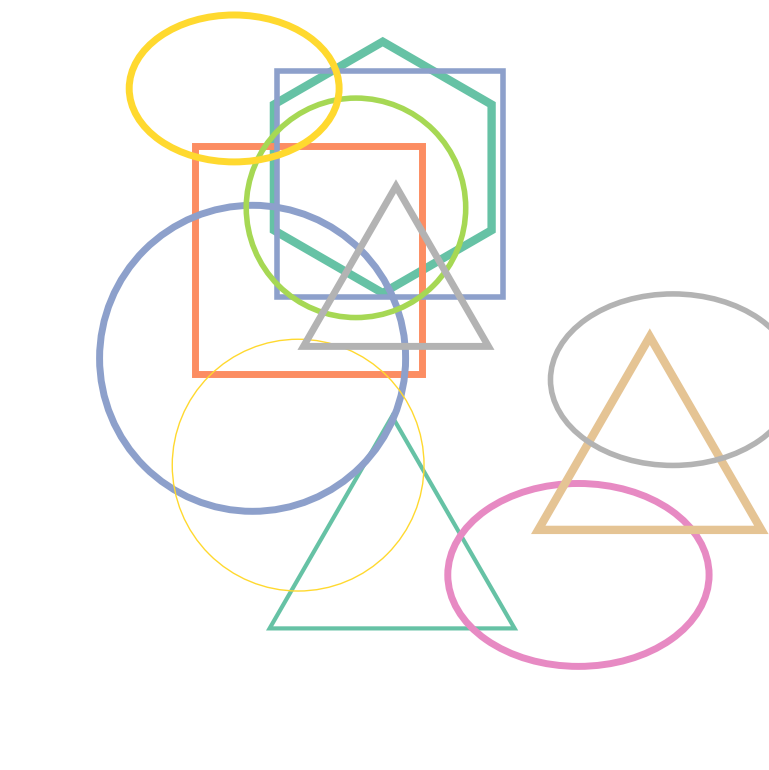[{"shape": "hexagon", "thickness": 3, "radius": 0.82, "center": [0.497, 0.783]}, {"shape": "triangle", "thickness": 1.5, "radius": 0.92, "center": [0.509, 0.276]}, {"shape": "square", "thickness": 2.5, "radius": 0.74, "center": [0.401, 0.662]}, {"shape": "circle", "thickness": 2.5, "radius": 0.99, "center": [0.328, 0.535]}, {"shape": "square", "thickness": 2, "radius": 0.73, "center": [0.507, 0.761]}, {"shape": "oval", "thickness": 2.5, "radius": 0.85, "center": [0.751, 0.253]}, {"shape": "circle", "thickness": 2, "radius": 0.71, "center": [0.462, 0.73]}, {"shape": "circle", "thickness": 0.5, "radius": 0.82, "center": [0.387, 0.396]}, {"shape": "oval", "thickness": 2.5, "radius": 0.68, "center": [0.304, 0.885]}, {"shape": "triangle", "thickness": 3, "radius": 0.84, "center": [0.844, 0.395]}, {"shape": "triangle", "thickness": 2.5, "radius": 0.69, "center": [0.514, 0.619]}, {"shape": "oval", "thickness": 2, "radius": 0.8, "center": [0.874, 0.507]}]